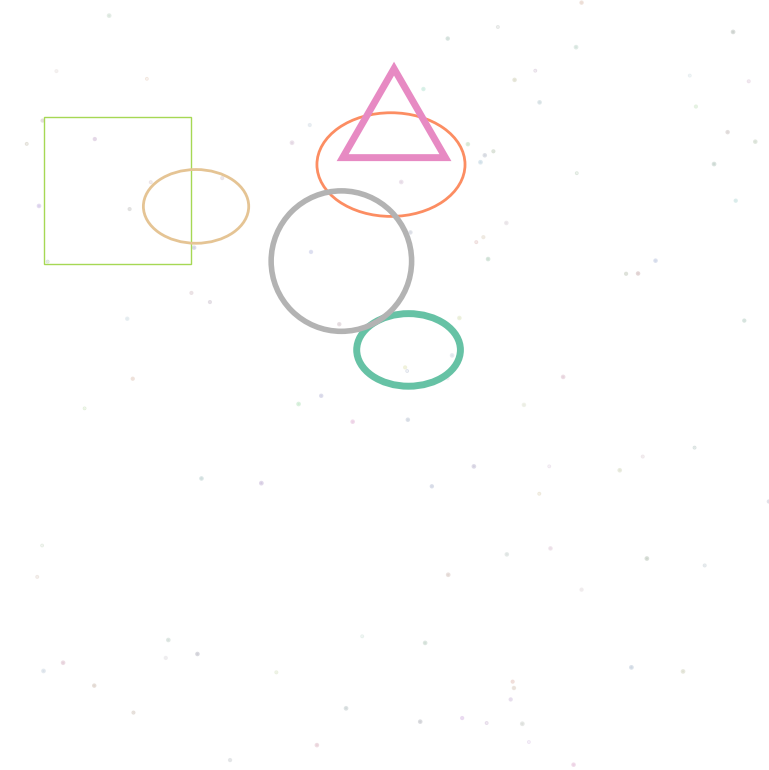[{"shape": "oval", "thickness": 2.5, "radius": 0.34, "center": [0.531, 0.546]}, {"shape": "oval", "thickness": 1, "radius": 0.48, "center": [0.508, 0.786]}, {"shape": "triangle", "thickness": 2.5, "radius": 0.39, "center": [0.512, 0.834]}, {"shape": "square", "thickness": 0.5, "radius": 0.48, "center": [0.153, 0.752]}, {"shape": "oval", "thickness": 1, "radius": 0.34, "center": [0.255, 0.732]}, {"shape": "circle", "thickness": 2, "radius": 0.46, "center": [0.443, 0.661]}]